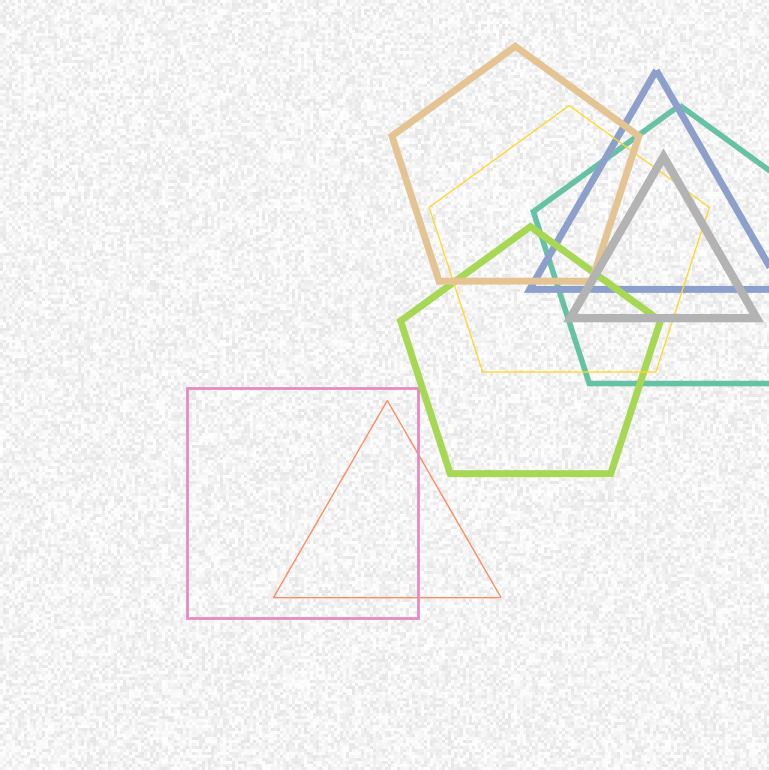[{"shape": "pentagon", "thickness": 2, "radius": 1.0, "center": [0.883, 0.663]}, {"shape": "triangle", "thickness": 0.5, "radius": 0.85, "center": [0.503, 0.309]}, {"shape": "triangle", "thickness": 2.5, "radius": 0.95, "center": [0.852, 0.719]}, {"shape": "square", "thickness": 1, "radius": 0.75, "center": [0.393, 0.347]}, {"shape": "pentagon", "thickness": 2.5, "radius": 0.89, "center": [0.689, 0.528]}, {"shape": "pentagon", "thickness": 0.5, "radius": 0.96, "center": [0.739, 0.672]}, {"shape": "pentagon", "thickness": 2.5, "radius": 0.84, "center": [0.669, 0.771]}, {"shape": "triangle", "thickness": 3, "radius": 0.7, "center": [0.862, 0.657]}]